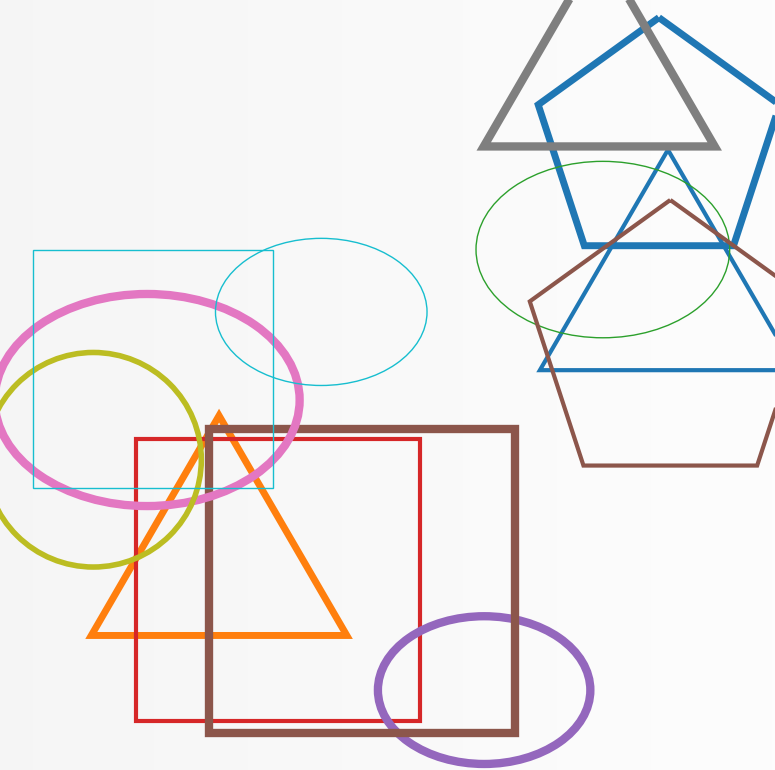[{"shape": "pentagon", "thickness": 2.5, "radius": 0.82, "center": [0.85, 0.813]}, {"shape": "triangle", "thickness": 1.5, "radius": 0.95, "center": [0.862, 0.615]}, {"shape": "triangle", "thickness": 2.5, "radius": 0.95, "center": [0.283, 0.27]}, {"shape": "oval", "thickness": 0.5, "radius": 0.82, "center": [0.778, 0.676]}, {"shape": "square", "thickness": 1.5, "radius": 0.91, "center": [0.359, 0.247]}, {"shape": "oval", "thickness": 3, "radius": 0.69, "center": [0.625, 0.104]}, {"shape": "square", "thickness": 3, "radius": 0.99, "center": [0.467, 0.245]}, {"shape": "pentagon", "thickness": 1.5, "radius": 0.95, "center": [0.865, 0.55]}, {"shape": "oval", "thickness": 3, "radius": 0.98, "center": [0.19, 0.48]}, {"shape": "triangle", "thickness": 3, "radius": 0.86, "center": [0.773, 0.896]}, {"shape": "circle", "thickness": 2, "radius": 0.7, "center": [0.12, 0.403]}, {"shape": "oval", "thickness": 0.5, "radius": 0.68, "center": [0.415, 0.595]}, {"shape": "square", "thickness": 0.5, "radius": 0.77, "center": [0.197, 0.52]}]